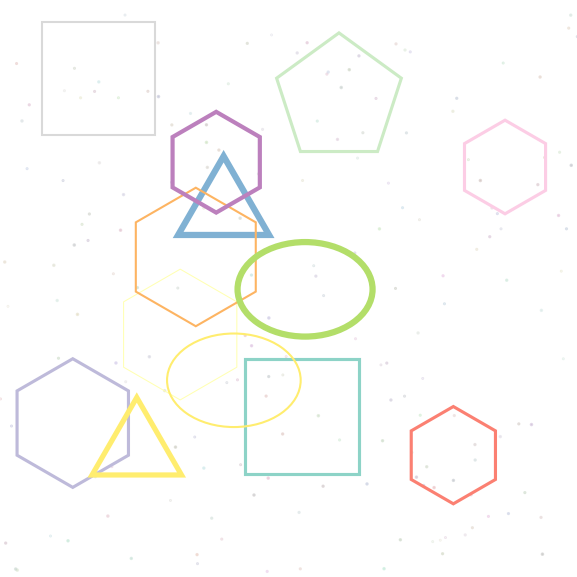[{"shape": "square", "thickness": 1.5, "radius": 0.49, "center": [0.523, 0.278]}, {"shape": "hexagon", "thickness": 0.5, "radius": 0.57, "center": [0.312, 0.42]}, {"shape": "hexagon", "thickness": 1.5, "radius": 0.56, "center": [0.126, 0.267]}, {"shape": "hexagon", "thickness": 1.5, "radius": 0.42, "center": [0.785, 0.211]}, {"shape": "triangle", "thickness": 3, "radius": 0.45, "center": [0.387, 0.638]}, {"shape": "hexagon", "thickness": 1, "radius": 0.6, "center": [0.339, 0.554]}, {"shape": "oval", "thickness": 3, "radius": 0.58, "center": [0.528, 0.498]}, {"shape": "hexagon", "thickness": 1.5, "radius": 0.41, "center": [0.875, 0.71]}, {"shape": "square", "thickness": 1, "radius": 0.49, "center": [0.17, 0.863]}, {"shape": "hexagon", "thickness": 2, "radius": 0.44, "center": [0.374, 0.718]}, {"shape": "pentagon", "thickness": 1.5, "radius": 0.57, "center": [0.587, 0.829]}, {"shape": "oval", "thickness": 1, "radius": 0.58, "center": [0.405, 0.341]}, {"shape": "triangle", "thickness": 2.5, "radius": 0.45, "center": [0.237, 0.221]}]